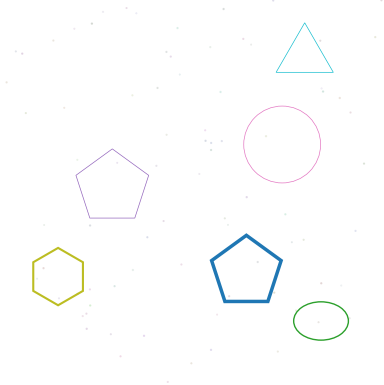[{"shape": "pentagon", "thickness": 2.5, "radius": 0.47, "center": [0.64, 0.294]}, {"shape": "oval", "thickness": 1, "radius": 0.36, "center": [0.834, 0.166]}, {"shape": "pentagon", "thickness": 0.5, "radius": 0.5, "center": [0.292, 0.514]}, {"shape": "circle", "thickness": 0.5, "radius": 0.5, "center": [0.733, 0.625]}, {"shape": "hexagon", "thickness": 1.5, "radius": 0.37, "center": [0.151, 0.282]}, {"shape": "triangle", "thickness": 0.5, "radius": 0.43, "center": [0.791, 0.855]}]